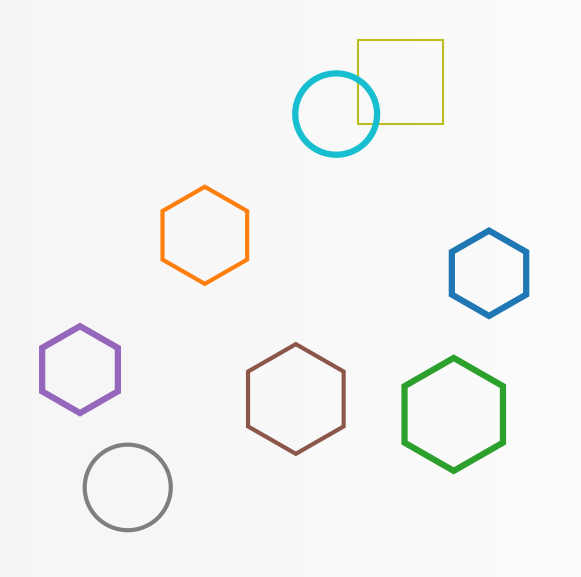[{"shape": "hexagon", "thickness": 3, "radius": 0.37, "center": [0.841, 0.526]}, {"shape": "hexagon", "thickness": 2, "radius": 0.42, "center": [0.352, 0.592]}, {"shape": "hexagon", "thickness": 3, "radius": 0.49, "center": [0.781, 0.282]}, {"shape": "hexagon", "thickness": 3, "radius": 0.38, "center": [0.138, 0.359]}, {"shape": "hexagon", "thickness": 2, "radius": 0.47, "center": [0.509, 0.308]}, {"shape": "circle", "thickness": 2, "radius": 0.37, "center": [0.22, 0.155]}, {"shape": "square", "thickness": 1, "radius": 0.37, "center": [0.69, 0.857]}, {"shape": "circle", "thickness": 3, "radius": 0.35, "center": [0.578, 0.802]}]